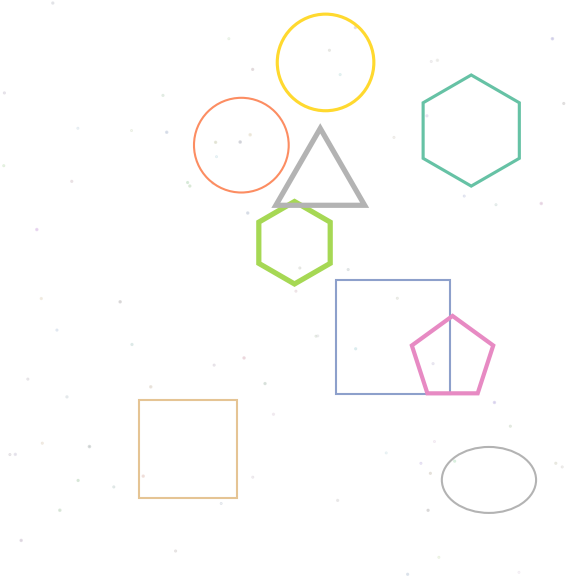[{"shape": "hexagon", "thickness": 1.5, "radius": 0.48, "center": [0.816, 0.773]}, {"shape": "circle", "thickness": 1, "radius": 0.41, "center": [0.418, 0.748]}, {"shape": "square", "thickness": 1, "radius": 0.49, "center": [0.681, 0.416]}, {"shape": "pentagon", "thickness": 2, "radius": 0.37, "center": [0.784, 0.378]}, {"shape": "hexagon", "thickness": 2.5, "radius": 0.36, "center": [0.51, 0.579]}, {"shape": "circle", "thickness": 1.5, "radius": 0.42, "center": [0.564, 0.891]}, {"shape": "square", "thickness": 1, "radius": 0.42, "center": [0.326, 0.222]}, {"shape": "triangle", "thickness": 2.5, "radius": 0.44, "center": [0.555, 0.688]}, {"shape": "oval", "thickness": 1, "radius": 0.41, "center": [0.847, 0.168]}]